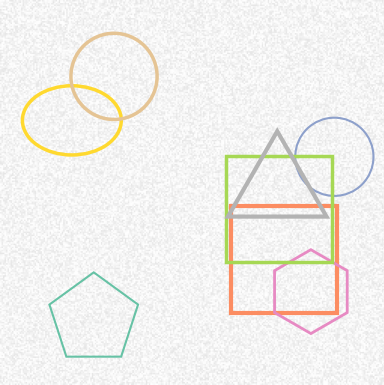[{"shape": "pentagon", "thickness": 1.5, "radius": 0.61, "center": [0.244, 0.172]}, {"shape": "square", "thickness": 3, "radius": 0.69, "center": [0.738, 0.326]}, {"shape": "circle", "thickness": 1.5, "radius": 0.51, "center": [0.868, 0.593]}, {"shape": "hexagon", "thickness": 2, "radius": 0.54, "center": [0.807, 0.243]}, {"shape": "square", "thickness": 2.5, "radius": 0.69, "center": [0.724, 0.457]}, {"shape": "oval", "thickness": 2.5, "radius": 0.64, "center": [0.187, 0.687]}, {"shape": "circle", "thickness": 2.5, "radius": 0.56, "center": [0.296, 0.802]}, {"shape": "triangle", "thickness": 3, "radius": 0.74, "center": [0.72, 0.511]}]